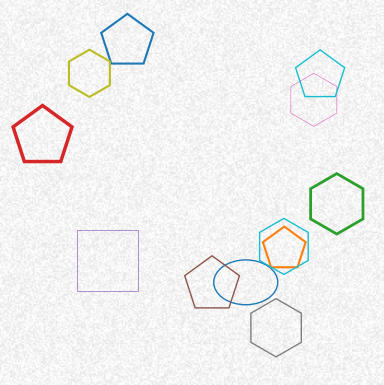[{"shape": "oval", "thickness": 1, "radius": 0.42, "center": [0.638, 0.267]}, {"shape": "pentagon", "thickness": 1.5, "radius": 0.36, "center": [0.331, 0.893]}, {"shape": "pentagon", "thickness": 1.5, "radius": 0.29, "center": [0.738, 0.353]}, {"shape": "hexagon", "thickness": 2, "radius": 0.39, "center": [0.875, 0.471]}, {"shape": "pentagon", "thickness": 2.5, "radius": 0.4, "center": [0.111, 0.645]}, {"shape": "square", "thickness": 0.5, "radius": 0.4, "center": [0.28, 0.322]}, {"shape": "pentagon", "thickness": 1, "radius": 0.37, "center": [0.551, 0.261]}, {"shape": "hexagon", "thickness": 0.5, "radius": 0.34, "center": [0.815, 0.741]}, {"shape": "hexagon", "thickness": 1, "radius": 0.38, "center": [0.717, 0.149]}, {"shape": "hexagon", "thickness": 1.5, "radius": 0.31, "center": [0.232, 0.81]}, {"shape": "hexagon", "thickness": 1, "radius": 0.36, "center": [0.737, 0.36]}, {"shape": "pentagon", "thickness": 1, "radius": 0.34, "center": [0.831, 0.803]}]